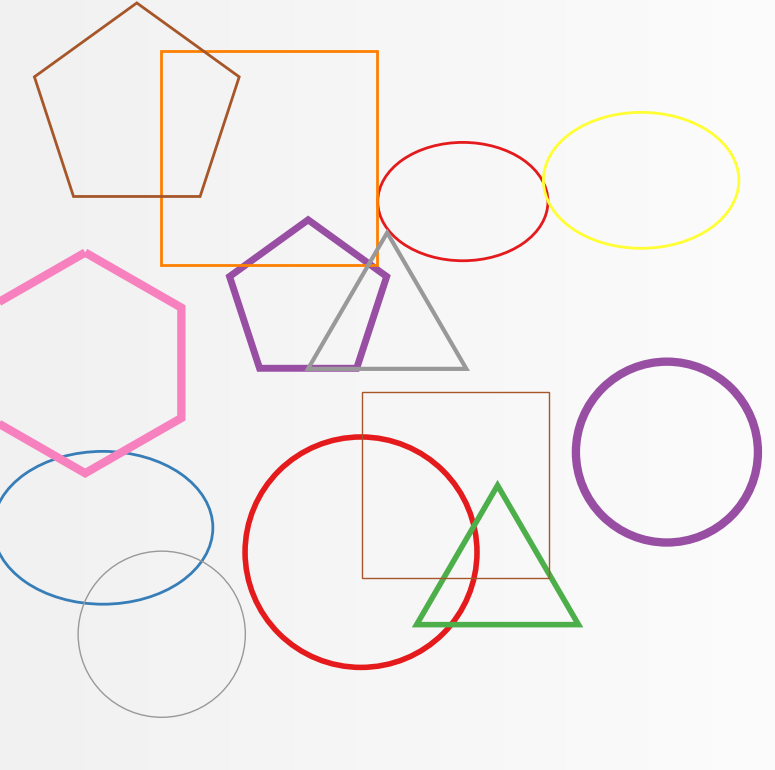[{"shape": "circle", "thickness": 2, "radius": 0.75, "center": [0.466, 0.283]}, {"shape": "oval", "thickness": 1, "radius": 0.55, "center": [0.597, 0.738]}, {"shape": "oval", "thickness": 1, "radius": 0.71, "center": [0.133, 0.315]}, {"shape": "triangle", "thickness": 2, "radius": 0.6, "center": [0.642, 0.249]}, {"shape": "pentagon", "thickness": 2.5, "radius": 0.53, "center": [0.398, 0.608]}, {"shape": "circle", "thickness": 3, "radius": 0.59, "center": [0.861, 0.413]}, {"shape": "square", "thickness": 1, "radius": 0.69, "center": [0.347, 0.795]}, {"shape": "oval", "thickness": 1, "radius": 0.63, "center": [0.827, 0.766]}, {"shape": "pentagon", "thickness": 1, "radius": 0.69, "center": [0.177, 0.857]}, {"shape": "square", "thickness": 0.5, "radius": 0.6, "center": [0.588, 0.37]}, {"shape": "hexagon", "thickness": 3, "radius": 0.72, "center": [0.11, 0.529]}, {"shape": "triangle", "thickness": 1.5, "radius": 0.59, "center": [0.5, 0.58]}, {"shape": "circle", "thickness": 0.5, "radius": 0.54, "center": [0.209, 0.176]}]